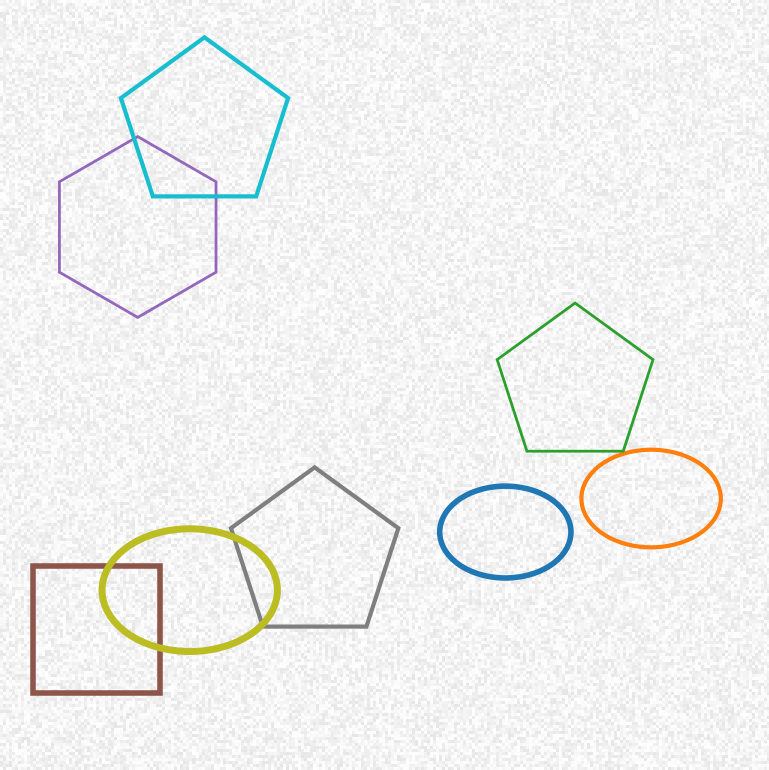[{"shape": "oval", "thickness": 2, "radius": 0.43, "center": [0.656, 0.309]}, {"shape": "oval", "thickness": 1.5, "radius": 0.45, "center": [0.846, 0.353]}, {"shape": "pentagon", "thickness": 1, "radius": 0.53, "center": [0.747, 0.5]}, {"shape": "hexagon", "thickness": 1, "radius": 0.59, "center": [0.179, 0.705]}, {"shape": "square", "thickness": 2, "radius": 0.41, "center": [0.126, 0.182]}, {"shape": "pentagon", "thickness": 1.5, "radius": 0.57, "center": [0.409, 0.279]}, {"shape": "oval", "thickness": 2.5, "radius": 0.57, "center": [0.246, 0.234]}, {"shape": "pentagon", "thickness": 1.5, "radius": 0.57, "center": [0.266, 0.837]}]